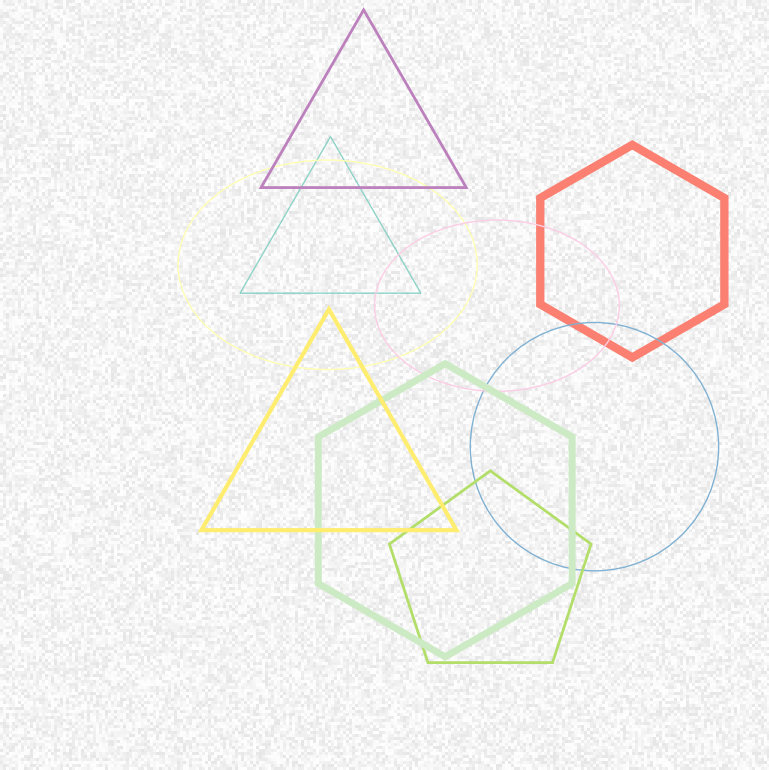[{"shape": "triangle", "thickness": 0.5, "radius": 0.68, "center": [0.429, 0.687]}, {"shape": "oval", "thickness": 0.5, "radius": 0.97, "center": [0.426, 0.656]}, {"shape": "hexagon", "thickness": 3, "radius": 0.69, "center": [0.821, 0.674]}, {"shape": "circle", "thickness": 0.5, "radius": 0.81, "center": [0.772, 0.42]}, {"shape": "pentagon", "thickness": 1, "radius": 0.69, "center": [0.637, 0.251]}, {"shape": "oval", "thickness": 0.5, "radius": 0.79, "center": [0.645, 0.603]}, {"shape": "triangle", "thickness": 1, "radius": 0.77, "center": [0.472, 0.833]}, {"shape": "hexagon", "thickness": 2.5, "radius": 0.95, "center": [0.578, 0.337]}, {"shape": "triangle", "thickness": 1.5, "radius": 0.96, "center": [0.427, 0.407]}]